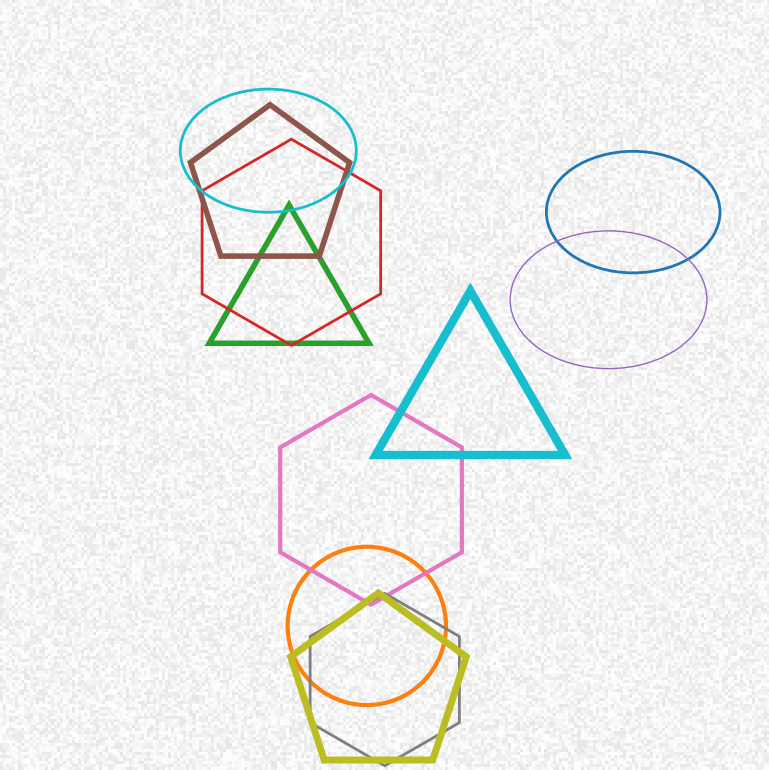[{"shape": "oval", "thickness": 1, "radius": 0.56, "center": [0.822, 0.725]}, {"shape": "circle", "thickness": 1.5, "radius": 0.51, "center": [0.476, 0.187]}, {"shape": "triangle", "thickness": 2, "radius": 0.6, "center": [0.375, 0.614]}, {"shape": "hexagon", "thickness": 1, "radius": 0.67, "center": [0.378, 0.685]}, {"shape": "oval", "thickness": 0.5, "radius": 0.64, "center": [0.79, 0.611]}, {"shape": "pentagon", "thickness": 2, "radius": 0.54, "center": [0.351, 0.755]}, {"shape": "hexagon", "thickness": 1.5, "radius": 0.68, "center": [0.482, 0.351]}, {"shape": "hexagon", "thickness": 1, "radius": 0.56, "center": [0.5, 0.117]}, {"shape": "pentagon", "thickness": 2.5, "radius": 0.6, "center": [0.492, 0.11]}, {"shape": "oval", "thickness": 1, "radius": 0.57, "center": [0.348, 0.804]}, {"shape": "triangle", "thickness": 3, "radius": 0.71, "center": [0.611, 0.48]}]